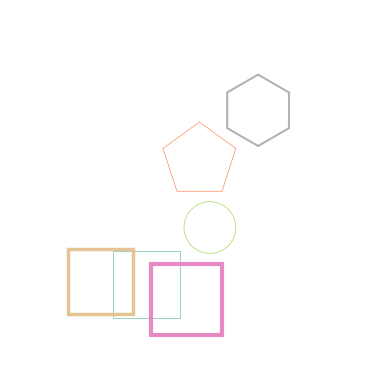[{"shape": "square", "thickness": 0.5, "radius": 0.44, "center": [0.381, 0.261]}, {"shape": "pentagon", "thickness": 0.5, "radius": 0.5, "center": [0.518, 0.584]}, {"shape": "square", "thickness": 3, "radius": 0.46, "center": [0.483, 0.221]}, {"shape": "circle", "thickness": 0.5, "radius": 0.34, "center": [0.545, 0.409]}, {"shape": "square", "thickness": 2.5, "radius": 0.42, "center": [0.262, 0.269]}, {"shape": "hexagon", "thickness": 1.5, "radius": 0.46, "center": [0.67, 0.714]}]